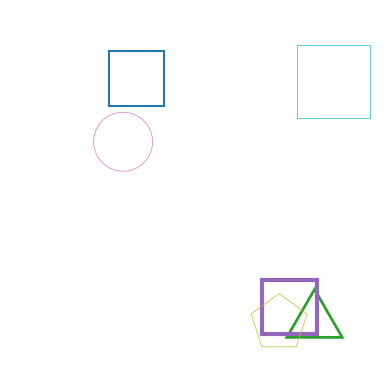[{"shape": "square", "thickness": 1.5, "radius": 0.36, "center": [0.355, 0.797]}, {"shape": "triangle", "thickness": 2, "radius": 0.42, "center": [0.817, 0.165]}, {"shape": "square", "thickness": 3, "radius": 0.36, "center": [0.751, 0.202]}, {"shape": "circle", "thickness": 0.5, "radius": 0.38, "center": [0.32, 0.632]}, {"shape": "pentagon", "thickness": 0.5, "radius": 0.38, "center": [0.725, 0.161]}, {"shape": "square", "thickness": 0.5, "radius": 0.48, "center": [0.866, 0.789]}]